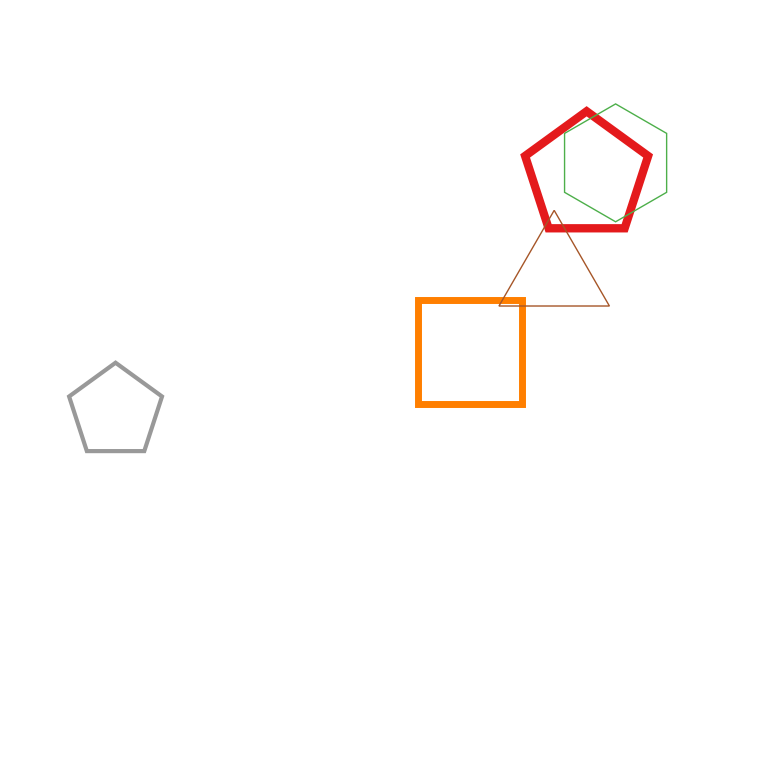[{"shape": "pentagon", "thickness": 3, "radius": 0.42, "center": [0.762, 0.771]}, {"shape": "hexagon", "thickness": 0.5, "radius": 0.38, "center": [0.799, 0.789]}, {"shape": "square", "thickness": 2.5, "radius": 0.34, "center": [0.611, 0.543]}, {"shape": "triangle", "thickness": 0.5, "radius": 0.41, "center": [0.72, 0.644]}, {"shape": "pentagon", "thickness": 1.5, "radius": 0.32, "center": [0.15, 0.465]}]